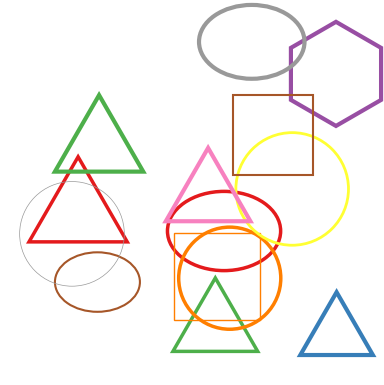[{"shape": "triangle", "thickness": 2.5, "radius": 0.74, "center": [0.203, 0.445]}, {"shape": "oval", "thickness": 2.5, "radius": 0.73, "center": [0.582, 0.4]}, {"shape": "triangle", "thickness": 3, "radius": 0.54, "center": [0.874, 0.132]}, {"shape": "triangle", "thickness": 2.5, "radius": 0.64, "center": [0.559, 0.151]}, {"shape": "triangle", "thickness": 3, "radius": 0.66, "center": [0.257, 0.62]}, {"shape": "hexagon", "thickness": 3, "radius": 0.68, "center": [0.873, 0.808]}, {"shape": "circle", "thickness": 2.5, "radius": 0.66, "center": [0.597, 0.277]}, {"shape": "square", "thickness": 1, "radius": 0.56, "center": [0.564, 0.282]}, {"shape": "circle", "thickness": 2, "radius": 0.73, "center": [0.759, 0.509]}, {"shape": "oval", "thickness": 1.5, "radius": 0.55, "center": [0.253, 0.267]}, {"shape": "square", "thickness": 1.5, "radius": 0.52, "center": [0.709, 0.65]}, {"shape": "triangle", "thickness": 3, "radius": 0.63, "center": [0.541, 0.489]}, {"shape": "oval", "thickness": 3, "radius": 0.69, "center": [0.654, 0.891]}, {"shape": "circle", "thickness": 0.5, "radius": 0.68, "center": [0.187, 0.393]}]